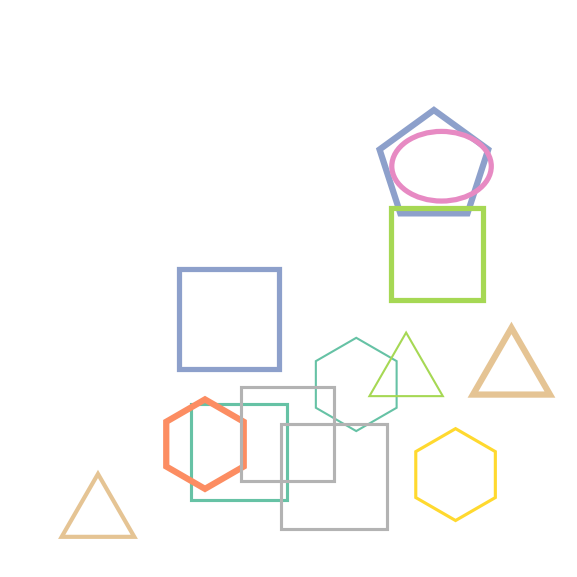[{"shape": "square", "thickness": 1.5, "radius": 0.42, "center": [0.414, 0.216]}, {"shape": "hexagon", "thickness": 1, "radius": 0.4, "center": [0.617, 0.333]}, {"shape": "hexagon", "thickness": 3, "radius": 0.39, "center": [0.355, 0.23]}, {"shape": "pentagon", "thickness": 3, "radius": 0.49, "center": [0.751, 0.71]}, {"shape": "square", "thickness": 2.5, "radius": 0.43, "center": [0.397, 0.447]}, {"shape": "oval", "thickness": 2.5, "radius": 0.43, "center": [0.765, 0.711]}, {"shape": "square", "thickness": 2.5, "radius": 0.4, "center": [0.757, 0.559]}, {"shape": "triangle", "thickness": 1, "radius": 0.37, "center": [0.703, 0.35]}, {"shape": "hexagon", "thickness": 1.5, "radius": 0.4, "center": [0.789, 0.177]}, {"shape": "triangle", "thickness": 2, "radius": 0.36, "center": [0.17, 0.106]}, {"shape": "triangle", "thickness": 3, "radius": 0.38, "center": [0.886, 0.354]}, {"shape": "square", "thickness": 1.5, "radius": 0.46, "center": [0.578, 0.173]}, {"shape": "square", "thickness": 1.5, "radius": 0.41, "center": [0.498, 0.247]}]